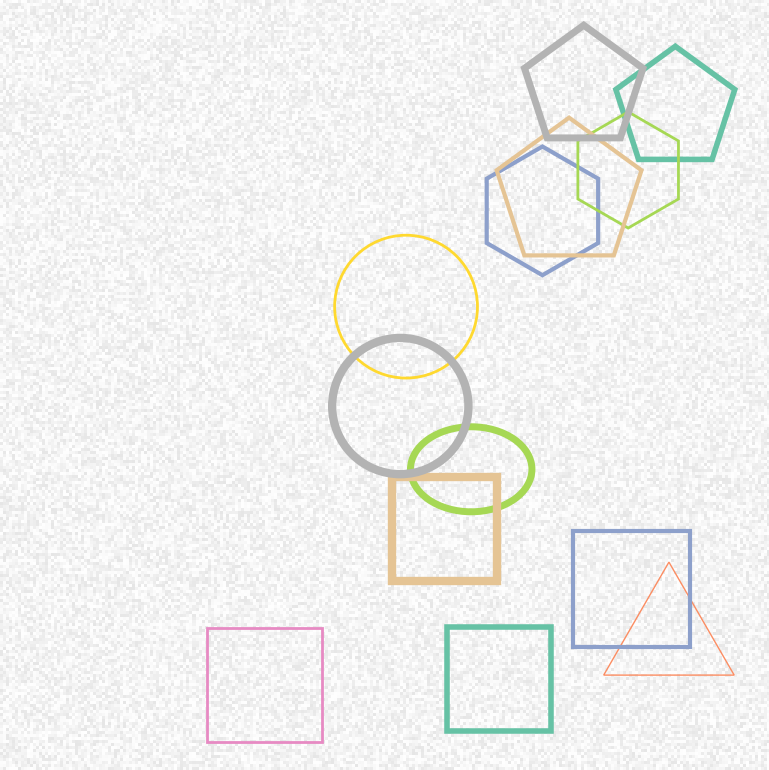[{"shape": "pentagon", "thickness": 2, "radius": 0.41, "center": [0.877, 0.859]}, {"shape": "square", "thickness": 2, "radius": 0.34, "center": [0.648, 0.118]}, {"shape": "triangle", "thickness": 0.5, "radius": 0.49, "center": [0.869, 0.172]}, {"shape": "hexagon", "thickness": 1.5, "radius": 0.42, "center": [0.704, 0.726]}, {"shape": "square", "thickness": 1.5, "radius": 0.38, "center": [0.82, 0.235]}, {"shape": "square", "thickness": 1, "radius": 0.37, "center": [0.344, 0.111]}, {"shape": "hexagon", "thickness": 1, "radius": 0.38, "center": [0.816, 0.779]}, {"shape": "oval", "thickness": 2.5, "radius": 0.39, "center": [0.612, 0.391]}, {"shape": "circle", "thickness": 1, "radius": 0.46, "center": [0.527, 0.602]}, {"shape": "pentagon", "thickness": 1.5, "radius": 0.49, "center": [0.739, 0.748]}, {"shape": "square", "thickness": 3, "radius": 0.34, "center": [0.577, 0.313]}, {"shape": "circle", "thickness": 3, "radius": 0.44, "center": [0.52, 0.473]}, {"shape": "pentagon", "thickness": 2.5, "radius": 0.4, "center": [0.758, 0.886]}]